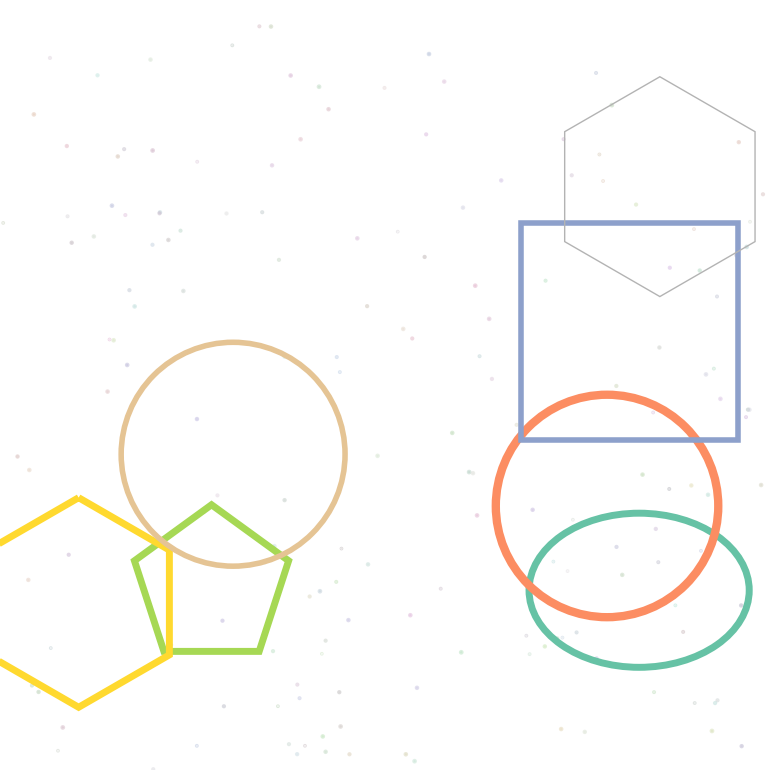[{"shape": "oval", "thickness": 2.5, "radius": 0.71, "center": [0.83, 0.233]}, {"shape": "circle", "thickness": 3, "radius": 0.72, "center": [0.788, 0.343]}, {"shape": "square", "thickness": 2, "radius": 0.71, "center": [0.818, 0.569]}, {"shape": "pentagon", "thickness": 2.5, "radius": 0.53, "center": [0.275, 0.239]}, {"shape": "hexagon", "thickness": 2.5, "radius": 0.68, "center": [0.102, 0.218]}, {"shape": "circle", "thickness": 2, "radius": 0.73, "center": [0.303, 0.41]}, {"shape": "hexagon", "thickness": 0.5, "radius": 0.71, "center": [0.857, 0.758]}]